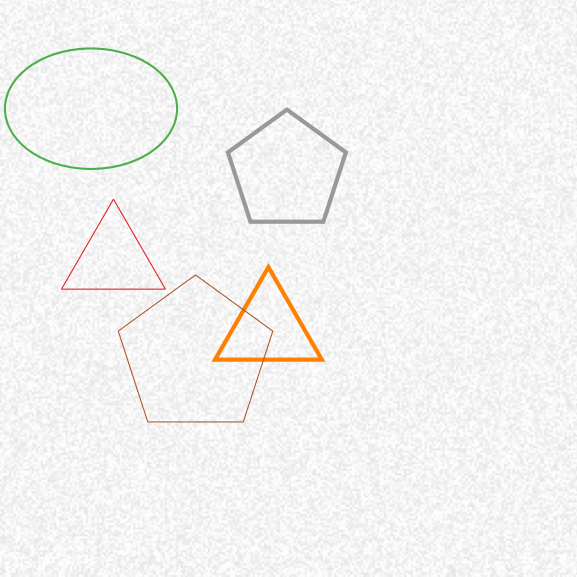[{"shape": "triangle", "thickness": 0.5, "radius": 0.52, "center": [0.196, 0.55]}, {"shape": "oval", "thickness": 1, "radius": 0.75, "center": [0.158, 0.811]}, {"shape": "triangle", "thickness": 2, "radius": 0.53, "center": [0.465, 0.43]}, {"shape": "pentagon", "thickness": 0.5, "radius": 0.7, "center": [0.339, 0.382]}, {"shape": "pentagon", "thickness": 2, "radius": 0.54, "center": [0.497, 0.702]}]